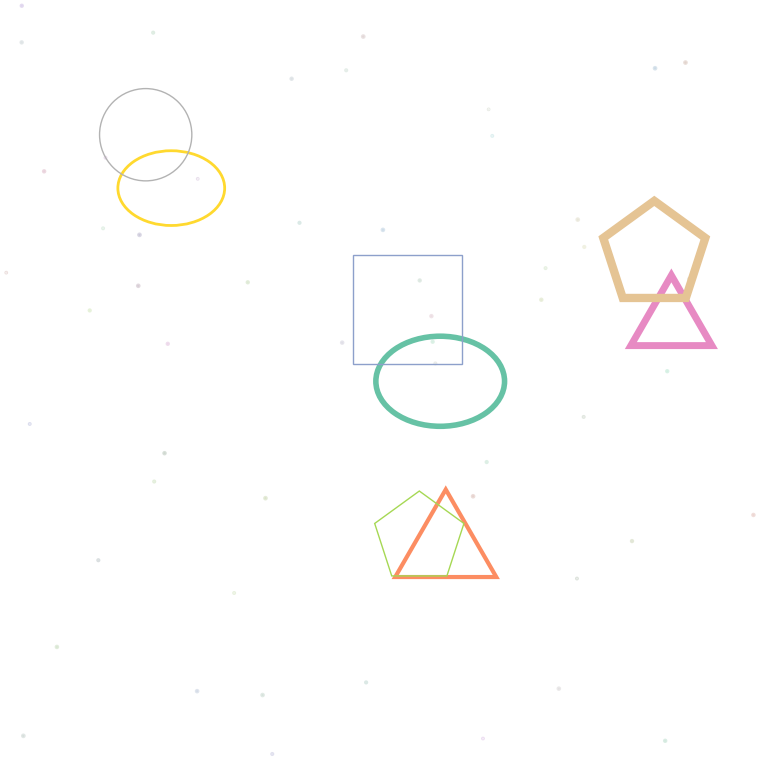[{"shape": "oval", "thickness": 2, "radius": 0.42, "center": [0.572, 0.505]}, {"shape": "triangle", "thickness": 1.5, "radius": 0.38, "center": [0.579, 0.289]}, {"shape": "square", "thickness": 0.5, "radius": 0.35, "center": [0.529, 0.598]}, {"shape": "triangle", "thickness": 2.5, "radius": 0.3, "center": [0.872, 0.582]}, {"shape": "pentagon", "thickness": 0.5, "radius": 0.3, "center": [0.545, 0.301]}, {"shape": "oval", "thickness": 1, "radius": 0.35, "center": [0.222, 0.756]}, {"shape": "pentagon", "thickness": 3, "radius": 0.35, "center": [0.85, 0.669]}, {"shape": "circle", "thickness": 0.5, "radius": 0.3, "center": [0.189, 0.825]}]